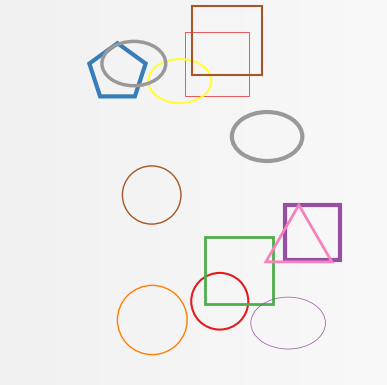[{"shape": "square", "thickness": 0.5, "radius": 0.41, "center": [0.559, 0.834]}, {"shape": "circle", "thickness": 1.5, "radius": 0.37, "center": [0.567, 0.218]}, {"shape": "pentagon", "thickness": 3, "radius": 0.38, "center": [0.303, 0.811]}, {"shape": "square", "thickness": 2, "radius": 0.44, "center": [0.617, 0.298]}, {"shape": "square", "thickness": 3, "radius": 0.36, "center": [0.805, 0.397]}, {"shape": "oval", "thickness": 0.5, "radius": 0.48, "center": [0.744, 0.161]}, {"shape": "circle", "thickness": 1, "radius": 0.45, "center": [0.393, 0.169]}, {"shape": "oval", "thickness": 1.5, "radius": 0.41, "center": [0.464, 0.79]}, {"shape": "circle", "thickness": 1, "radius": 0.38, "center": [0.391, 0.494]}, {"shape": "square", "thickness": 1.5, "radius": 0.45, "center": [0.586, 0.896]}, {"shape": "triangle", "thickness": 2, "radius": 0.49, "center": [0.771, 0.369]}, {"shape": "oval", "thickness": 2.5, "radius": 0.41, "center": [0.345, 0.835]}, {"shape": "oval", "thickness": 3, "radius": 0.45, "center": [0.689, 0.645]}]